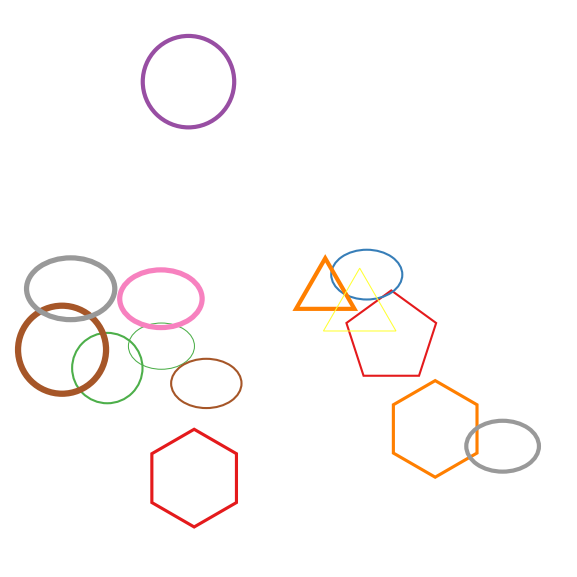[{"shape": "hexagon", "thickness": 1.5, "radius": 0.42, "center": [0.336, 0.171]}, {"shape": "pentagon", "thickness": 1, "radius": 0.41, "center": [0.678, 0.415]}, {"shape": "oval", "thickness": 1, "radius": 0.31, "center": [0.635, 0.524]}, {"shape": "circle", "thickness": 1, "radius": 0.3, "center": [0.186, 0.362]}, {"shape": "oval", "thickness": 0.5, "radius": 0.29, "center": [0.28, 0.4]}, {"shape": "circle", "thickness": 2, "radius": 0.4, "center": [0.326, 0.858]}, {"shape": "triangle", "thickness": 2, "radius": 0.29, "center": [0.563, 0.494]}, {"shape": "hexagon", "thickness": 1.5, "radius": 0.42, "center": [0.754, 0.256]}, {"shape": "triangle", "thickness": 0.5, "radius": 0.36, "center": [0.623, 0.462]}, {"shape": "oval", "thickness": 1, "radius": 0.3, "center": [0.357, 0.335]}, {"shape": "circle", "thickness": 3, "radius": 0.38, "center": [0.107, 0.394]}, {"shape": "oval", "thickness": 2.5, "radius": 0.36, "center": [0.279, 0.482]}, {"shape": "oval", "thickness": 2, "radius": 0.31, "center": [0.87, 0.226]}, {"shape": "oval", "thickness": 2.5, "radius": 0.38, "center": [0.122, 0.499]}]